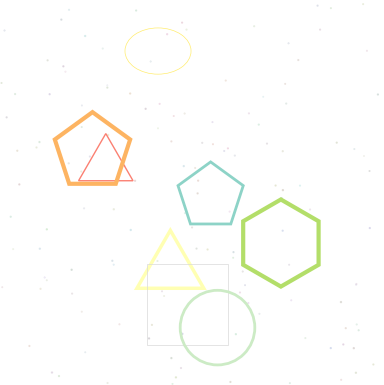[{"shape": "pentagon", "thickness": 2, "radius": 0.45, "center": [0.547, 0.49]}, {"shape": "triangle", "thickness": 2.5, "radius": 0.5, "center": [0.442, 0.301]}, {"shape": "triangle", "thickness": 1, "radius": 0.41, "center": [0.275, 0.571]}, {"shape": "pentagon", "thickness": 3, "radius": 0.51, "center": [0.24, 0.606]}, {"shape": "hexagon", "thickness": 3, "radius": 0.57, "center": [0.73, 0.369]}, {"shape": "square", "thickness": 0.5, "radius": 0.53, "center": [0.487, 0.21]}, {"shape": "circle", "thickness": 2, "radius": 0.48, "center": [0.565, 0.149]}, {"shape": "oval", "thickness": 0.5, "radius": 0.43, "center": [0.41, 0.867]}]